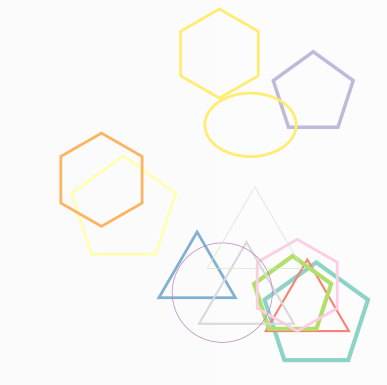[{"shape": "pentagon", "thickness": 3, "radius": 0.7, "center": [0.816, 0.178]}, {"shape": "pentagon", "thickness": 2, "radius": 0.71, "center": [0.319, 0.454]}, {"shape": "pentagon", "thickness": 2.5, "radius": 0.54, "center": [0.808, 0.757]}, {"shape": "triangle", "thickness": 1.5, "radius": 0.62, "center": [0.793, 0.202]}, {"shape": "triangle", "thickness": 2, "radius": 0.57, "center": [0.509, 0.284]}, {"shape": "hexagon", "thickness": 2, "radius": 0.61, "center": [0.262, 0.533]}, {"shape": "pentagon", "thickness": 3, "radius": 0.52, "center": [0.755, 0.23]}, {"shape": "hexagon", "thickness": 2, "radius": 0.6, "center": [0.767, 0.259]}, {"shape": "triangle", "thickness": 1.5, "radius": 0.71, "center": [0.636, 0.23]}, {"shape": "circle", "thickness": 0.5, "radius": 0.65, "center": [0.574, 0.24]}, {"shape": "triangle", "thickness": 0.5, "radius": 0.71, "center": [0.658, 0.373]}, {"shape": "oval", "thickness": 2, "radius": 0.59, "center": [0.646, 0.676]}, {"shape": "hexagon", "thickness": 2, "radius": 0.58, "center": [0.566, 0.861]}]